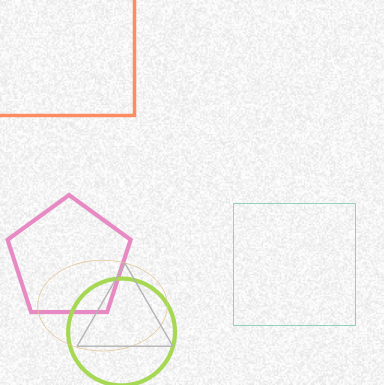[{"shape": "square", "thickness": 0.5, "radius": 0.79, "center": [0.763, 0.315]}, {"shape": "square", "thickness": 2.5, "radius": 0.95, "center": [0.159, 0.89]}, {"shape": "pentagon", "thickness": 3, "radius": 0.84, "center": [0.179, 0.325]}, {"shape": "circle", "thickness": 3, "radius": 0.69, "center": [0.316, 0.138]}, {"shape": "oval", "thickness": 0.5, "radius": 0.84, "center": [0.266, 0.206]}, {"shape": "triangle", "thickness": 1, "radius": 0.72, "center": [0.325, 0.173]}]